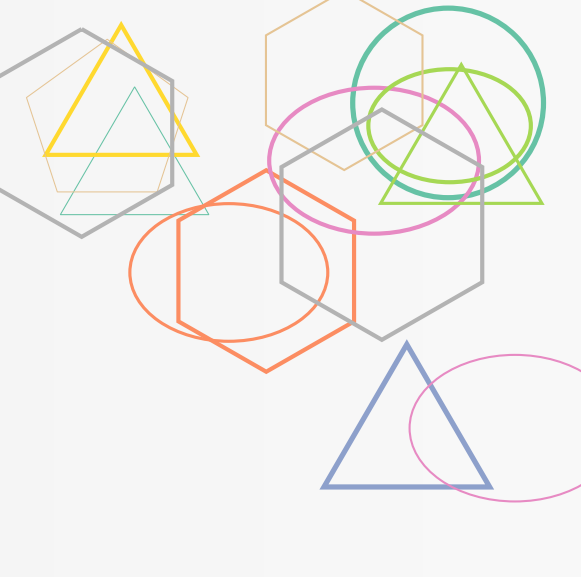[{"shape": "circle", "thickness": 2.5, "radius": 0.82, "center": [0.771, 0.821]}, {"shape": "triangle", "thickness": 0.5, "radius": 0.74, "center": [0.232, 0.701]}, {"shape": "hexagon", "thickness": 2, "radius": 0.87, "center": [0.458, 0.53]}, {"shape": "oval", "thickness": 1.5, "radius": 0.85, "center": [0.394, 0.527]}, {"shape": "triangle", "thickness": 2.5, "radius": 0.82, "center": [0.7, 0.238]}, {"shape": "oval", "thickness": 1, "radius": 0.91, "center": [0.886, 0.258]}, {"shape": "oval", "thickness": 2, "radius": 0.9, "center": [0.644, 0.721]}, {"shape": "triangle", "thickness": 1.5, "radius": 0.8, "center": [0.794, 0.727]}, {"shape": "oval", "thickness": 2, "radius": 0.7, "center": [0.773, 0.781]}, {"shape": "triangle", "thickness": 2, "radius": 0.75, "center": [0.209, 0.806]}, {"shape": "hexagon", "thickness": 1, "radius": 0.78, "center": [0.592, 0.86]}, {"shape": "pentagon", "thickness": 0.5, "radius": 0.73, "center": [0.185, 0.785]}, {"shape": "hexagon", "thickness": 2, "radius": 1.0, "center": [0.657, 0.61]}, {"shape": "hexagon", "thickness": 2, "radius": 0.9, "center": [0.141, 0.769]}]